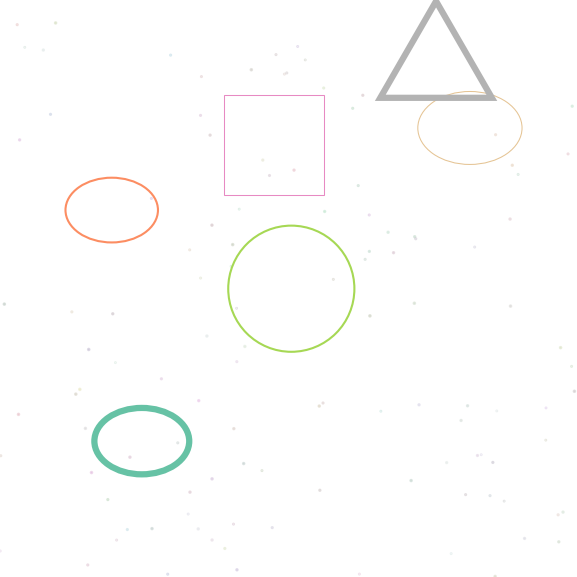[{"shape": "oval", "thickness": 3, "radius": 0.41, "center": [0.246, 0.235]}, {"shape": "oval", "thickness": 1, "radius": 0.4, "center": [0.193, 0.635]}, {"shape": "square", "thickness": 0.5, "radius": 0.44, "center": [0.474, 0.748]}, {"shape": "circle", "thickness": 1, "radius": 0.55, "center": [0.504, 0.499]}, {"shape": "oval", "thickness": 0.5, "radius": 0.45, "center": [0.814, 0.778]}, {"shape": "triangle", "thickness": 3, "radius": 0.56, "center": [0.755, 0.886]}]